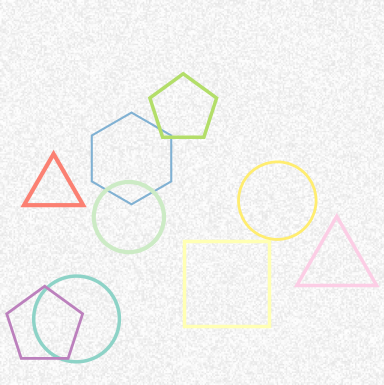[{"shape": "circle", "thickness": 2.5, "radius": 0.56, "center": [0.199, 0.172]}, {"shape": "square", "thickness": 2.5, "radius": 0.55, "center": [0.588, 0.264]}, {"shape": "triangle", "thickness": 3, "radius": 0.44, "center": [0.139, 0.511]}, {"shape": "hexagon", "thickness": 1.5, "radius": 0.6, "center": [0.342, 0.588]}, {"shape": "pentagon", "thickness": 2.5, "radius": 0.46, "center": [0.476, 0.717]}, {"shape": "triangle", "thickness": 2.5, "radius": 0.6, "center": [0.875, 0.318]}, {"shape": "pentagon", "thickness": 2, "radius": 0.52, "center": [0.116, 0.153]}, {"shape": "circle", "thickness": 3, "radius": 0.46, "center": [0.335, 0.436]}, {"shape": "circle", "thickness": 2, "radius": 0.5, "center": [0.72, 0.479]}]